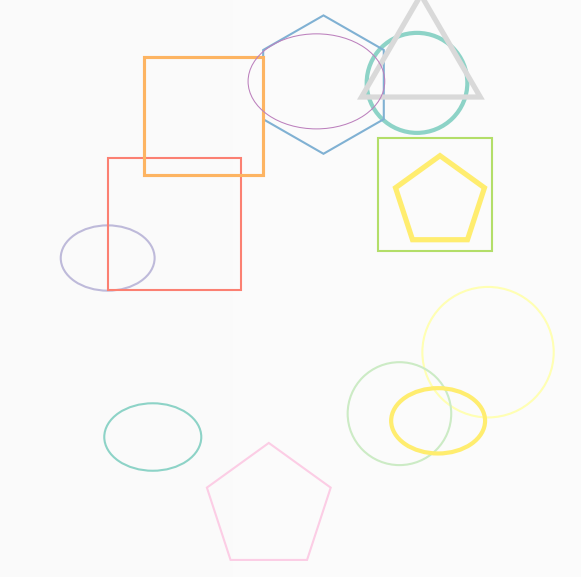[{"shape": "oval", "thickness": 1, "radius": 0.42, "center": [0.263, 0.242]}, {"shape": "circle", "thickness": 2, "radius": 0.43, "center": [0.717, 0.856]}, {"shape": "circle", "thickness": 1, "radius": 0.56, "center": [0.84, 0.389]}, {"shape": "oval", "thickness": 1, "radius": 0.4, "center": [0.185, 0.552]}, {"shape": "square", "thickness": 1, "radius": 0.57, "center": [0.3, 0.611]}, {"shape": "hexagon", "thickness": 1, "radius": 0.6, "center": [0.557, 0.853]}, {"shape": "square", "thickness": 1.5, "radius": 0.51, "center": [0.351, 0.799]}, {"shape": "square", "thickness": 1, "radius": 0.49, "center": [0.748, 0.662]}, {"shape": "pentagon", "thickness": 1, "radius": 0.56, "center": [0.462, 0.12]}, {"shape": "triangle", "thickness": 2.5, "radius": 0.59, "center": [0.724, 0.89]}, {"shape": "oval", "thickness": 0.5, "radius": 0.59, "center": [0.544, 0.858]}, {"shape": "circle", "thickness": 1, "radius": 0.45, "center": [0.687, 0.283]}, {"shape": "pentagon", "thickness": 2.5, "radius": 0.4, "center": [0.757, 0.649]}, {"shape": "oval", "thickness": 2, "radius": 0.4, "center": [0.754, 0.27]}]